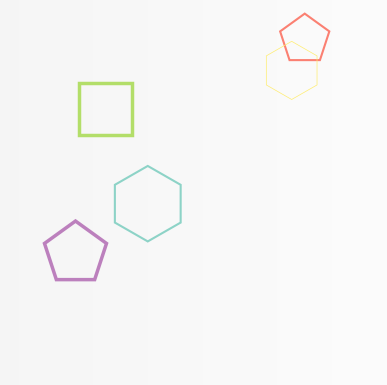[{"shape": "hexagon", "thickness": 1.5, "radius": 0.49, "center": [0.381, 0.471]}, {"shape": "pentagon", "thickness": 1.5, "radius": 0.33, "center": [0.786, 0.898]}, {"shape": "square", "thickness": 2.5, "radius": 0.34, "center": [0.271, 0.717]}, {"shape": "pentagon", "thickness": 2.5, "radius": 0.42, "center": [0.195, 0.342]}, {"shape": "hexagon", "thickness": 0.5, "radius": 0.38, "center": [0.753, 0.817]}]